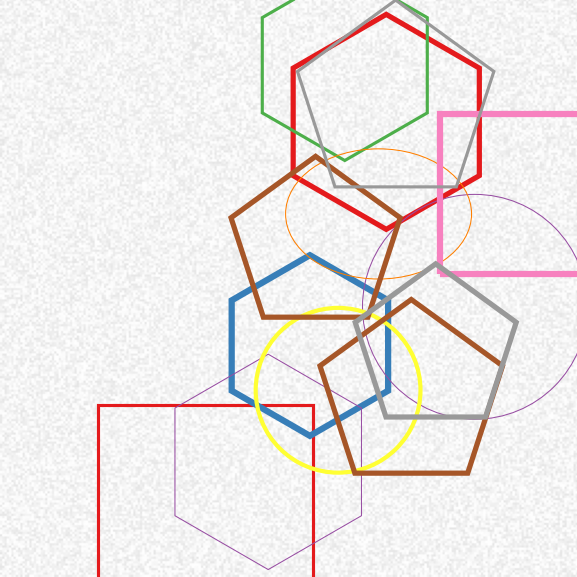[{"shape": "hexagon", "thickness": 2.5, "radius": 0.93, "center": [0.669, 0.788]}, {"shape": "square", "thickness": 1.5, "radius": 0.93, "center": [0.356, 0.111]}, {"shape": "hexagon", "thickness": 3, "radius": 0.78, "center": [0.537, 0.401]}, {"shape": "hexagon", "thickness": 1.5, "radius": 0.82, "center": [0.597, 0.886]}, {"shape": "hexagon", "thickness": 0.5, "radius": 0.93, "center": [0.464, 0.199]}, {"shape": "circle", "thickness": 0.5, "radius": 0.97, "center": [0.822, 0.468]}, {"shape": "oval", "thickness": 0.5, "radius": 0.8, "center": [0.656, 0.629]}, {"shape": "circle", "thickness": 2, "radius": 0.71, "center": [0.585, 0.323]}, {"shape": "pentagon", "thickness": 2.5, "radius": 0.83, "center": [0.712, 0.314]}, {"shape": "pentagon", "thickness": 2.5, "radius": 0.77, "center": [0.546, 0.574]}, {"shape": "square", "thickness": 3, "radius": 0.69, "center": [0.9, 0.664]}, {"shape": "pentagon", "thickness": 2.5, "radius": 0.73, "center": [0.754, 0.396]}, {"shape": "pentagon", "thickness": 1.5, "radius": 0.89, "center": [0.685, 0.82]}]